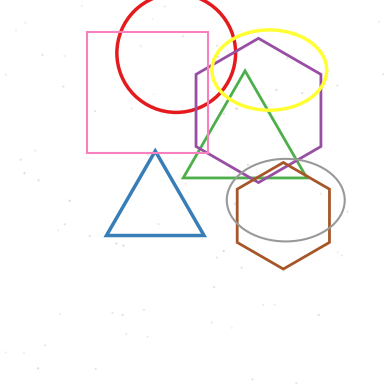[{"shape": "circle", "thickness": 2.5, "radius": 0.77, "center": [0.458, 0.862]}, {"shape": "triangle", "thickness": 2.5, "radius": 0.73, "center": [0.403, 0.461]}, {"shape": "triangle", "thickness": 2, "radius": 0.93, "center": [0.636, 0.631]}, {"shape": "hexagon", "thickness": 2, "radius": 0.94, "center": [0.671, 0.713]}, {"shape": "oval", "thickness": 2.5, "radius": 0.74, "center": [0.7, 0.818]}, {"shape": "hexagon", "thickness": 2, "radius": 0.69, "center": [0.736, 0.44]}, {"shape": "square", "thickness": 1.5, "radius": 0.79, "center": [0.383, 0.76]}, {"shape": "oval", "thickness": 1.5, "radius": 0.77, "center": [0.742, 0.48]}]